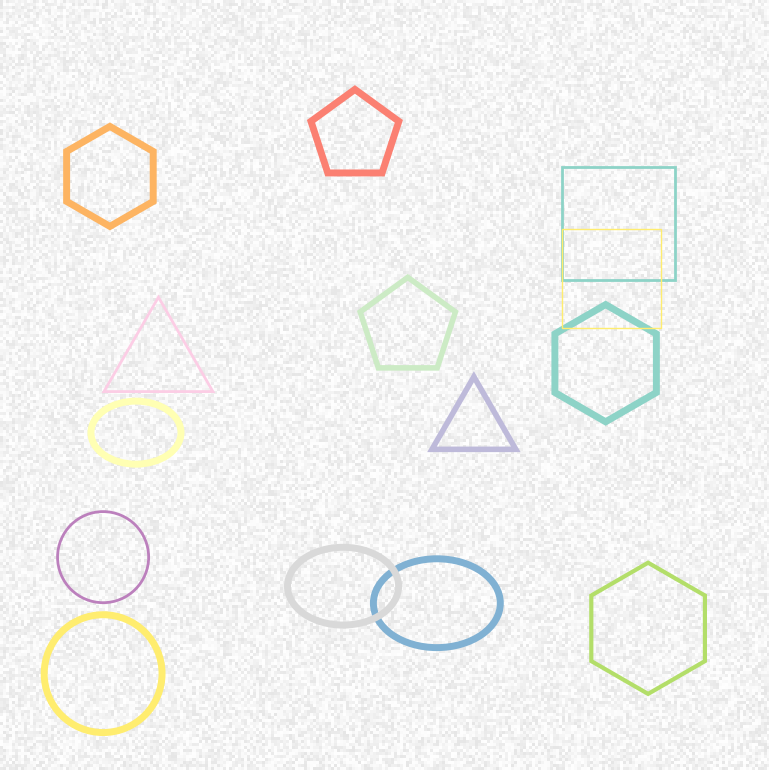[{"shape": "square", "thickness": 1, "radius": 0.37, "center": [0.803, 0.709]}, {"shape": "hexagon", "thickness": 2.5, "radius": 0.38, "center": [0.787, 0.528]}, {"shape": "oval", "thickness": 2.5, "radius": 0.29, "center": [0.177, 0.438]}, {"shape": "triangle", "thickness": 2, "radius": 0.31, "center": [0.615, 0.448]}, {"shape": "pentagon", "thickness": 2.5, "radius": 0.3, "center": [0.461, 0.824]}, {"shape": "oval", "thickness": 2.5, "radius": 0.41, "center": [0.567, 0.217]}, {"shape": "hexagon", "thickness": 2.5, "radius": 0.32, "center": [0.143, 0.771]}, {"shape": "hexagon", "thickness": 1.5, "radius": 0.43, "center": [0.842, 0.184]}, {"shape": "triangle", "thickness": 1, "radius": 0.41, "center": [0.206, 0.532]}, {"shape": "oval", "thickness": 2.5, "radius": 0.36, "center": [0.446, 0.239]}, {"shape": "circle", "thickness": 1, "radius": 0.3, "center": [0.134, 0.276]}, {"shape": "pentagon", "thickness": 2, "radius": 0.32, "center": [0.53, 0.575]}, {"shape": "circle", "thickness": 2.5, "radius": 0.38, "center": [0.134, 0.125]}, {"shape": "square", "thickness": 0.5, "radius": 0.32, "center": [0.794, 0.639]}]